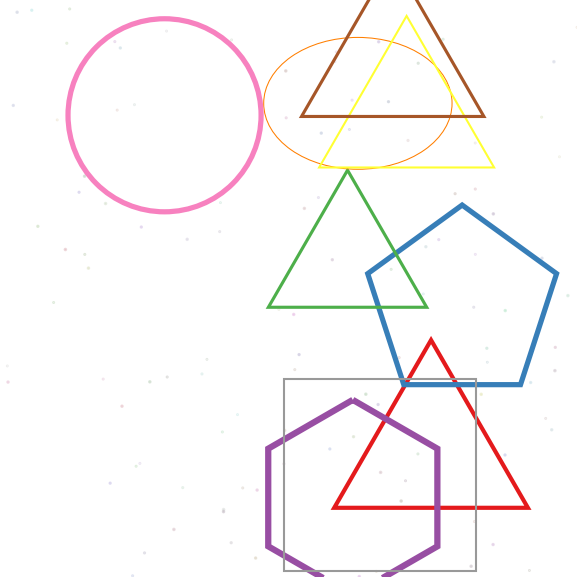[{"shape": "triangle", "thickness": 2, "radius": 0.97, "center": [0.746, 0.217]}, {"shape": "pentagon", "thickness": 2.5, "radius": 0.86, "center": [0.8, 0.472]}, {"shape": "triangle", "thickness": 1.5, "radius": 0.79, "center": [0.602, 0.546]}, {"shape": "hexagon", "thickness": 3, "radius": 0.85, "center": [0.611, 0.138]}, {"shape": "oval", "thickness": 0.5, "radius": 0.82, "center": [0.62, 0.82]}, {"shape": "triangle", "thickness": 1, "radius": 0.87, "center": [0.704, 0.797]}, {"shape": "triangle", "thickness": 1.5, "radius": 0.91, "center": [0.68, 0.889]}, {"shape": "circle", "thickness": 2.5, "radius": 0.84, "center": [0.285, 0.8]}, {"shape": "square", "thickness": 1, "radius": 0.83, "center": [0.658, 0.177]}]